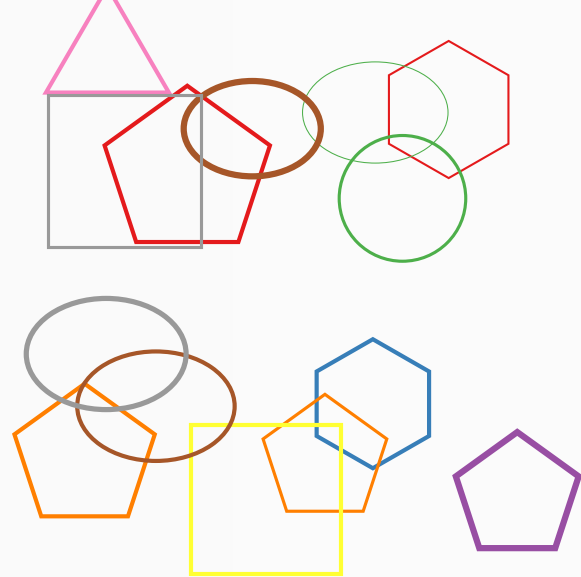[{"shape": "hexagon", "thickness": 1, "radius": 0.59, "center": [0.772, 0.809]}, {"shape": "pentagon", "thickness": 2, "radius": 0.75, "center": [0.322, 0.701]}, {"shape": "hexagon", "thickness": 2, "radius": 0.56, "center": [0.641, 0.3]}, {"shape": "circle", "thickness": 1.5, "radius": 0.54, "center": [0.692, 0.656]}, {"shape": "oval", "thickness": 0.5, "radius": 0.63, "center": [0.646, 0.804]}, {"shape": "pentagon", "thickness": 3, "radius": 0.56, "center": [0.89, 0.14]}, {"shape": "pentagon", "thickness": 2, "radius": 0.63, "center": [0.146, 0.208]}, {"shape": "pentagon", "thickness": 1.5, "radius": 0.56, "center": [0.559, 0.204]}, {"shape": "square", "thickness": 2, "radius": 0.65, "center": [0.457, 0.134]}, {"shape": "oval", "thickness": 3, "radius": 0.59, "center": [0.434, 0.776]}, {"shape": "oval", "thickness": 2, "radius": 0.68, "center": [0.268, 0.296]}, {"shape": "triangle", "thickness": 2, "radius": 0.61, "center": [0.185, 0.9]}, {"shape": "square", "thickness": 1.5, "radius": 0.66, "center": [0.214, 0.704]}, {"shape": "oval", "thickness": 2.5, "radius": 0.69, "center": [0.183, 0.386]}]